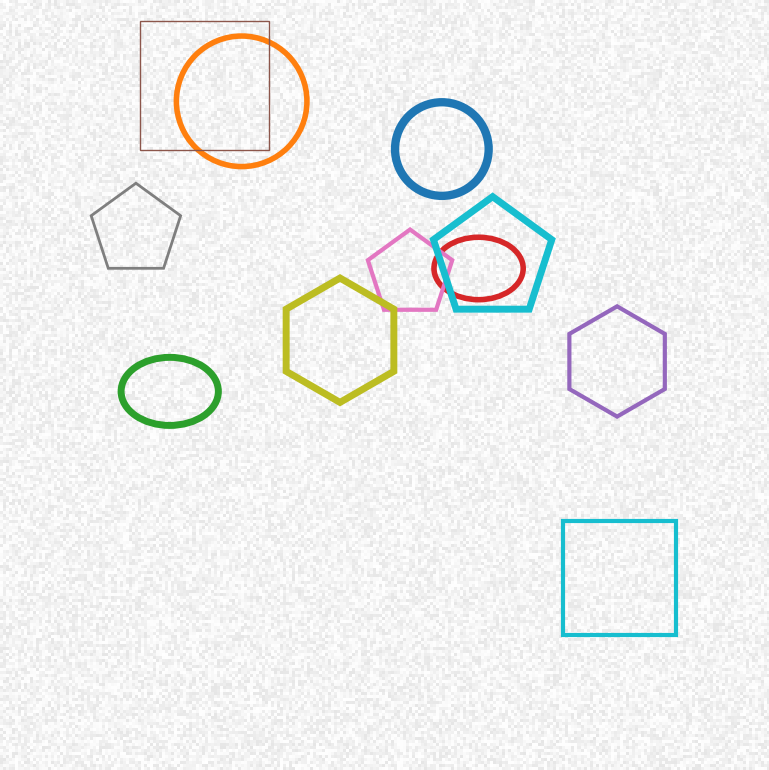[{"shape": "circle", "thickness": 3, "radius": 0.3, "center": [0.574, 0.806]}, {"shape": "circle", "thickness": 2, "radius": 0.42, "center": [0.314, 0.868]}, {"shape": "oval", "thickness": 2.5, "radius": 0.32, "center": [0.22, 0.492]}, {"shape": "oval", "thickness": 2, "radius": 0.29, "center": [0.622, 0.651]}, {"shape": "hexagon", "thickness": 1.5, "radius": 0.36, "center": [0.801, 0.531]}, {"shape": "square", "thickness": 0.5, "radius": 0.42, "center": [0.266, 0.889]}, {"shape": "pentagon", "thickness": 1.5, "radius": 0.29, "center": [0.533, 0.644]}, {"shape": "pentagon", "thickness": 1, "radius": 0.31, "center": [0.177, 0.701]}, {"shape": "hexagon", "thickness": 2.5, "radius": 0.4, "center": [0.442, 0.558]}, {"shape": "square", "thickness": 1.5, "radius": 0.37, "center": [0.804, 0.249]}, {"shape": "pentagon", "thickness": 2.5, "radius": 0.4, "center": [0.64, 0.664]}]